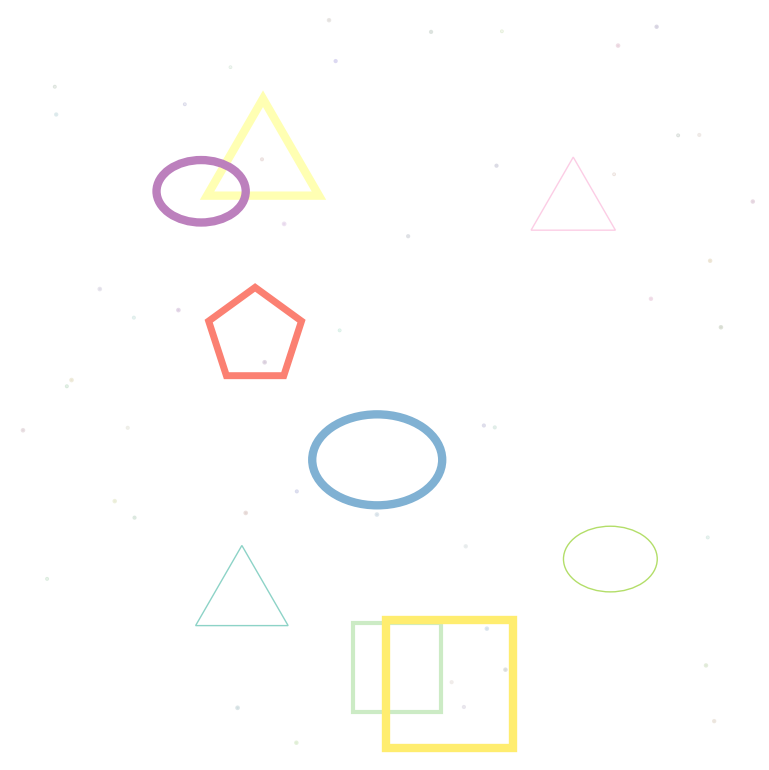[{"shape": "triangle", "thickness": 0.5, "radius": 0.35, "center": [0.314, 0.222]}, {"shape": "triangle", "thickness": 3, "radius": 0.42, "center": [0.342, 0.788]}, {"shape": "pentagon", "thickness": 2.5, "radius": 0.32, "center": [0.331, 0.563]}, {"shape": "oval", "thickness": 3, "radius": 0.42, "center": [0.49, 0.403]}, {"shape": "oval", "thickness": 0.5, "radius": 0.3, "center": [0.793, 0.274]}, {"shape": "triangle", "thickness": 0.5, "radius": 0.32, "center": [0.744, 0.733]}, {"shape": "oval", "thickness": 3, "radius": 0.29, "center": [0.261, 0.752]}, {"shape": "square", "thickness": 1.5, "radius": 0.29, "center": [0.516, 0.133]}, {"shape": "square", "thickness": 3, "radius": 0.41, "center": [0.584, 0.112]}]